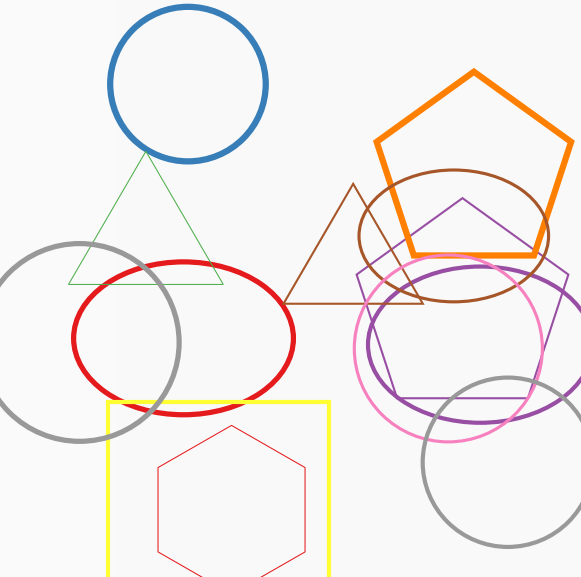[{"shape": "hexagon", "thickness": 0.5, "radius": 0.73, "center": [0.398, 0.116]}, {"shape": "oval", "thickness": 2.5, "radius": 0.95, "center": [0.316, 0.413]}, {"shape": "circle", "thickness": 3, "radius": 0.67, "center": [0.323, 0.854]}, {"shape": "triangle", "thickness": 0.5, "radius": 0.77, "center": [0.251, 0.583]}, {"shape": "pentagon", "thickness": 1, "radius": 0.96, "center": [0.796, 0.464]}, {"shape": "oval", "thickness": 2, "radius": 0.97, "center": [0.826, 0.402]}, {"shape": "pentagon", "thickness": 3, "radius": 0.88, "center": [0.815, 0.699]}, {"shape": "square", "thickness": 2, "radius": 0.95, "center": [0.377, 0.113]}, {"shape": "triangle", "thickness": 1, "radius": 0.69, "center": [0.608, 0.542]}, {"shape": "oval", "thickness": 1.5, "radius": 0.82, "center": [0.781, 0.591]}, {"shape": "circle", "thickness": 1.5, "radius": 0.81, "center": [0.771, 0.396]}, {"shape": "circle", "thickness": 2, "radius": 0.73, "center": [0.874, 0.199]}, {"shape": "circle", "thickness": 2.5, "radius": 0.86, "center": [0.137, 0.406]}]